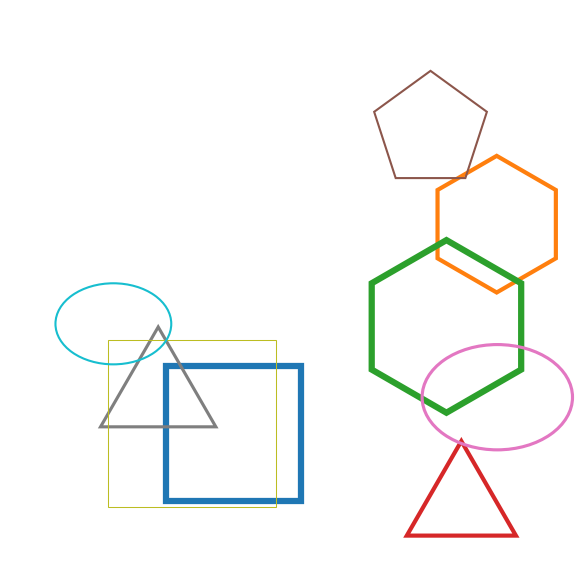[{"shape": "square", "thickness": 3, "radius": 0.59, "center": [0.404, 0.248]}, {"shape": "hexagon", "thickness": 2, "radius": 0.59, "center": [0.86, 0.611]}, {"shape": "hexagon", "thickness": 3, "radius": 0.75, "center": [0.773, 0.434]}, {"shape": "triangle", "thickness": 2, "radius": 0.55, "center": [0.799, 0.126]}, {"shape": "pentagon", "thickness": 1, "radius": 0.51, "center": [0.745, 0.774]}, {"shape": "oval", "thickness": 1.5, "radius": 0.65, "center": [0.861, 0.311]}, {"shape": "triangle", "thickness": 1.5, "radius": 0.58, "center": [0.274, 0.318]}, {"shape": "square", "thickness": 0.5, "radius": 0.73, "center": [0.333, 0.266]}, {"shape": "oval", "thickness": 1, "radius": 0.5, "center": [0.196, 0.438]}]